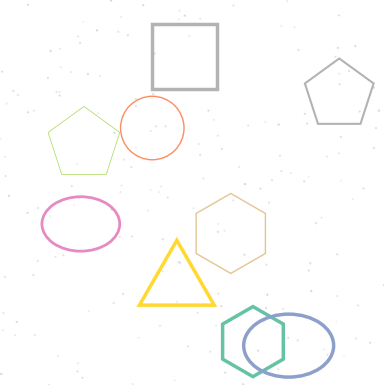[{"shape": "hexagon", "thickness": 2.5, "radius": 0.45, "center": [0.657, 0.113]}, {"shape": "circle", "thickness": 1, "radius": 0.41, "center": [0.396, 0.667]}, {"shape": "oval", "thickness": 2.5, "radius": 0.58, "center": [0.75, 0.102]}, {"shape": "oval", "thickness": 2, "radius": 0.5, "center": [0.21, 0.418]}, {"shape": "pentagon", "thickness": 0.5, "radius": 0.49, "center": [0.218, 0.626]}, {"shape": "triangle", "thickness": 2.5, "radius": 0.56, "center": [0.459, 0.264]}, {"shape": "hexagon", "thickness": 1, "radius": 0.52, "center": [0.599, 0.394]}, {"shape": "pentagon", "thickness": 1.5, "radius": 0.47, "center": [0.881, 0.754]}, {"shape": "square", "thickness": 2.5, "radius": 0.42, "center": [0.48, 0.854]}]